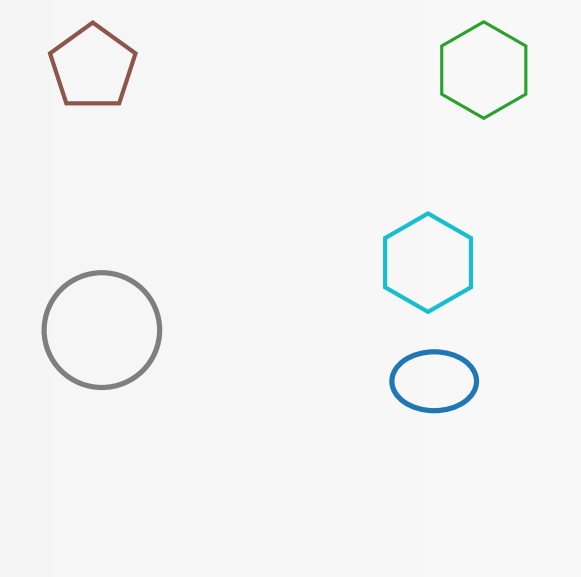[{"shape": "oval", "thickness": 2.5, "radius": 0.36, "center": [0.747, 0.339]}, {"shape": "hexagon", "thickness": 1.5, "radius": 0.42, "center": [0.832, 0.878]}, {"shape": "pentagon", "thickness": 2, "radius": 0.39, "center": [0.16, 0.883]}, {"shape": "circle", "thickness": 2.5, "radius": 0.5, "center": [0.175, 0.428]}, {"shape": "hexagon", "thickness": 2, "radius": 0.43, "center": [0.736, 0.544]}]